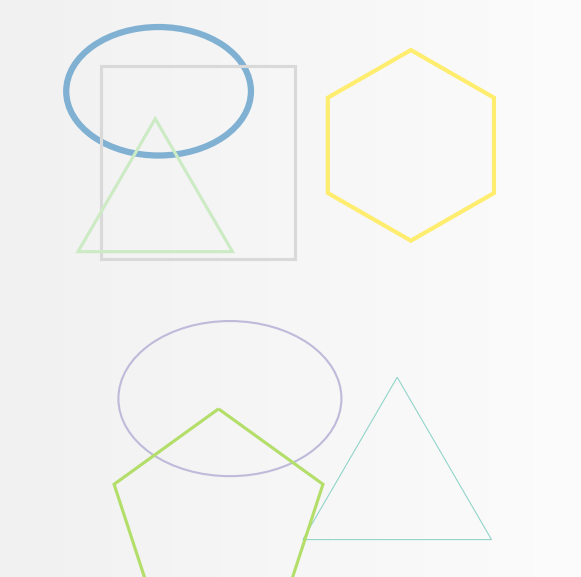[{"shape": "triangle", "thickness": 0.5, "radius": 0.94, "center": [0.683, 0.158]}, {"shape": "oval", "thickness": 1, "radius": 0.96, "center": [0.396, 0.309]}, {"shape": "oval", "thickness": 3, "radius": 0.79, "center": [0.273, 0.841]}, {"shape": "pentagon", "thickness": 1.5, "radius": 0.94, "center": [0.376, 0.102]}, {"shape": "square", "thickness": 1.5, "radius": 0.83, "center": [0.34, 0.718]}, {"shape": "triangle", "thickness": 1.5, "radius": 0.77, "center": [0.267, 0.64]}, {"shape": "hexagon", "thickness": 2, "radius": 0.83, "center": [0.707, 0.747]}]